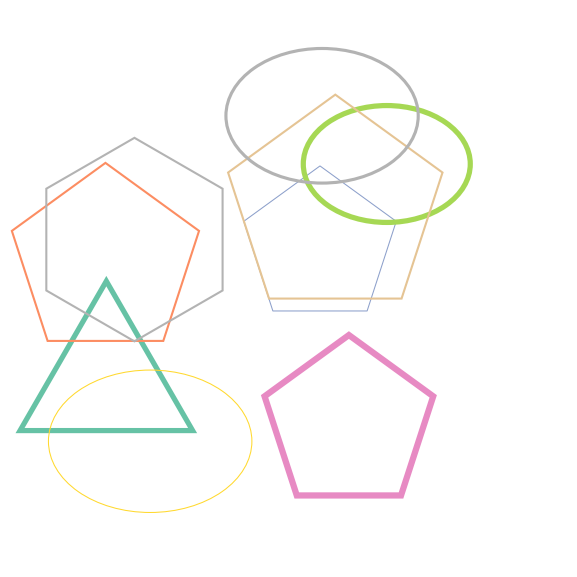[{"shape": "triangle", "thickness": 2.5, "radius": 0.86, "center": [0.184, 0.34]}, {"shape": "pentagon", "thickness": 1, "radius": 0.85, "center": [0.183, 0.547]}, {"shape": "pentagon", "thickness": 0.5, "radius": 0.69, "center": [0.554, 0.573]}, {"shape": "pentagon", "thickness": 3, "radius": 0.77, "center": [0.604, 0.265]}, {"shape": "oval", "thickness": 2.5, "radius": 0.72, "center": [0.67, 0.715]}, {"shape": "oval", "thickness": 0.5, "radius": 0.88, "center": [0.26, 0.235]}, {"shape": "pentagon", "thickness": 1, "radius": 0.98, "center": [0.581, 0.64]}, {"shape": "oval", "thickness": 1.5, "radius": 0.83, "center": [0.558, 0.799]}, {"shape": "hexagon", "thickness": 1, "radius": 0.88, "center": [0.233, 0.584]}]